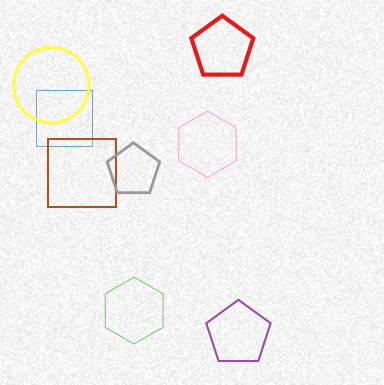[{"shape": "pentagon", "thickness": 3, "radius": 0.42, "center": [0.577, 0.875]}, {"shape": "square", "thickness": 0.5, "radius": 0.37, "center": [0.166, 0.693]}, {"shape": "hexagon", "thickness": 0.5, "radius": 0.43, "center": [0.348, 0.193]}, {"shape": "pentagon", "thickness": 1.5, "radius": 0.44, "center": [0.619, 0.133]}, {"shape": "circle", "thickness": 2, "radius": 0.49, "center": [0.133, 0.779]}, {"shape": "square", "thickness": 1.5, "radius": 0.44, "center": [0.214, 0.551]}, {"shape": "hexagon", "thickness": 0.5, "radius": 0.43, "center": [0.539, 0.625]}, {"shape": "pentagon", "thickness": 2, "radius": 0.36, "center": [0.347, 0.558]}]